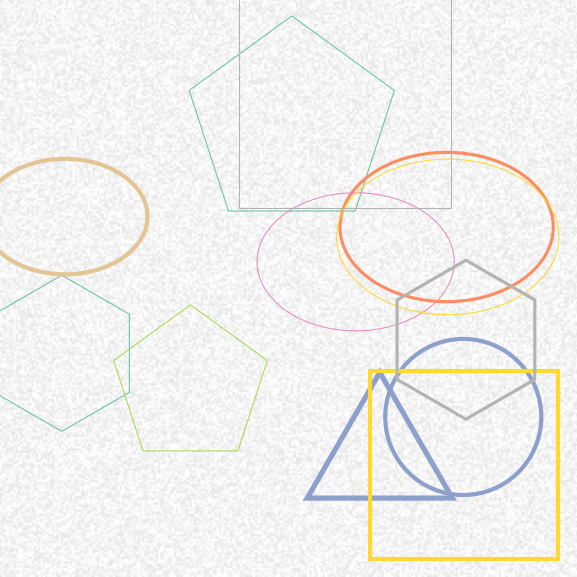[{"shape": "hexagon", "thickness": 0.5, "radius": 0.68, "center": [0.107, 0.387]}, {"shape": "pentagon", "thickness": 0.5, "radius": 0.93, "center": [0.505, 0.785]}, {"shape": "oval", "thickness": 1.5, "radius": 0.92, "center": [0.773, 0.606]}, {"shape": "triangle", "thickness": 2.5, "radius": 0.73, "center": [0.658, 0.209]}, {"shape": "circle", "thickness": 2, "radius": 0.68, "center": [0.802, 0.277]}, {"shape": "oval", "thickness": 0.5, "radius": 0.85, "center": [0.616, 0.546]}, {"shape": "pentagon", "thickness": 0.5, "radius": 0.7, "center": [0.33, 0.332]}, {"shape": "oval", "thickness": 0.5, "radius": 0.96, "center": [0.775, 0.589]}, {"shape": "square", "thickness": 2, "radius": 0.81, "center": [0.804, 0.194]}, {"shape": "oval", "thickness": 2, "radius": 0.71, "center": [0.113, 0.624]}, {"shape": "hexagon", "thickness": 1.5, "radius": 0.69, "center": [0.807, 0.411]}, {"shape": "square", "thickness": 0.5, "radius": 0.92, "center": [0.597, 0.823]}]